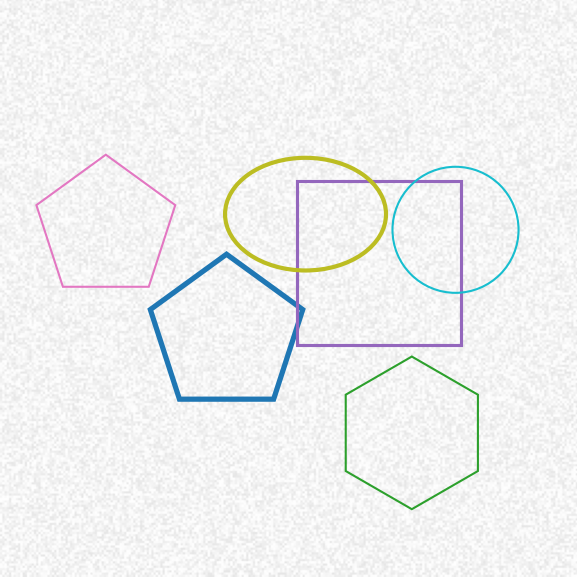[{"shape": "pentagon", "thickness": 2.5, "radius": 0.69, "center": [0.392, 0.42]}, {"shape": "hexagon", "thickness": 1, "radius": 0.66, "center": [0.713, 0.25]}, {"shape": "square", "thickness": 1.5, "radius": 0.71, "center": [0.656, 0.544]}, {"shape": "pentagon", "thickness": 1, "radius": 0.63, "center": [0.183, 0.605]}, {"shape": "oval", "thickness": 2, "radius": 0.7, "center": [0.529, 0.628]}, {"shape": "circle", "thickness": 1, "radius": 0.55, "center": [0.789, 0.601]}]